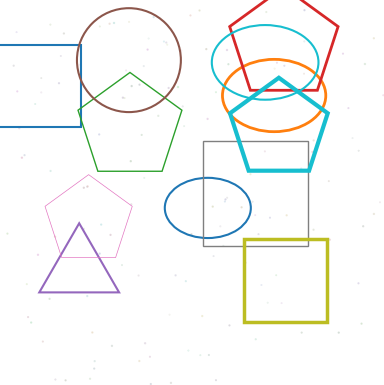[{"shape": "square", "thickness": 1.5, "radius": 0.53, "center": [0.102, 0.776]}, {"shape": "oval", "thickness": 1.5, "radius": 0.56, "center": [0.54, 0.46]}, {"shape": "oval", "thickness": 2, "radius": 0.67, "center": [0.712, 0.752]}, {"shape": "pentagon", "thickness": 1, "radius": 0.71, "center": [0.338, 0.67]}, {"shape": "pentagon", "thickness": 2, "radius": 0.74, "center": [0.737, 0.885]}, {"shape": "triangle", "thickness": 1.5, "radius": 0.6, "center": [0.206, 0.3]}, {"shape": "circle", "thickness": 1.5, "radius": 0.67, "center": [0.335, 0.844]}, {"shape": "pentagon", "thickness": 0.5, "radius": 0.6, "center": [0.23, 0.427]}, {"shape": "square", "thickness": 1, "radius": 0.68, "center": [0.663, 0.498]}, {"shape": "square", "thickness": 2.5, "radius": 0.54, "center": [0.743, 0.27]}, {"shape": "pentagon", "thickness": 3, "radius": 0.67, "center": [0.724, 0.665]}, {"shape": "oval", "thickness": 1.5, "radius": 0.69, "center": [0.689, 0.838]}]